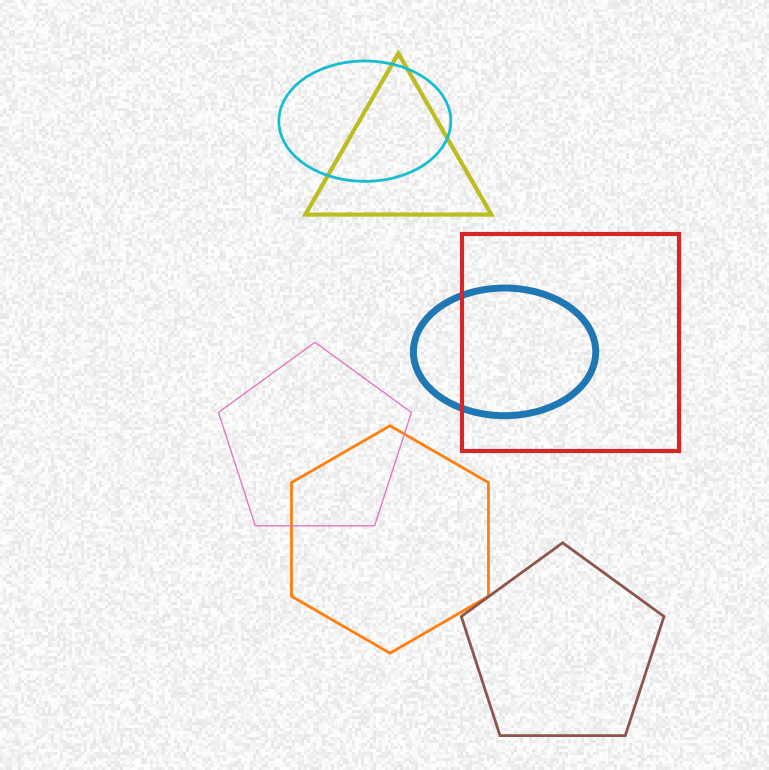[{"shape": "oval", "thickness": 2.5, "radius": 0.59, "center": [0.655, 0.543]}, {"shape": "hexagon", "thickness": 1, "radius": 0.74, "center": [0.506, 0.299]}, {"shape": "square", "thickness": 1.5, "radius": 0.7, "center": [0.741, 0.556]}, {"shape": "pentagon", "thickness": 1, "radius": 0.69, "center": [0.731, 0.157]}, {"shape": "pentagon", "thickness": 0.5, "radius": 0.66, "center": [0.409, 0.424]}, {"shape": "triangle", "thickness": 1.5, "radius": 0.7, "center": [0.517, 0.791]}, {"shape": "oval", "thickness": 1, "radius": 0.56, "center": [0.474, 0.843]}]